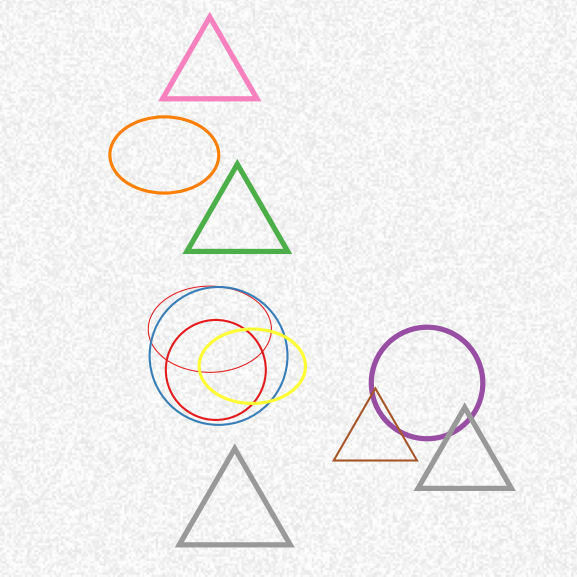[{"shape": "oval", "thickness": 0.5, "radius": 0.53, "center": [0.363, 0.429]}, {"shape": "circle", "thickness": 1, "radius": 0.43, "center": [0.374, 0.359]}, {"shape": "circle", "thickness": 1, "radius": 0.6, "center": [0.378, 0.383]}, {"shape": "triangle", "thickness": 2.5, "radius": 0.5, "center": [0.411, 0.614]}, {"shape": "circle", "thickness": 2.5, "radius": 0.48, "center": [0.739, 0.336]}, {"shape": "oval", "thickness": 1.5, "radius": 0.47, "center": [0.285, 0.731]}, {"shape": "oval", "thickness": 1.5, "radius": 0.46, "center": [0.437, 0.365]}, {"shape": "triangle", "thickness": 1, "radius": 0.42, "center": [0.65, 0.243]}, {"shape": "triangle", "thickness": 2.5, "radius": 0.47, "center": [0.363, 0.875]}, {"shape": "triangle", "thickness": 2.5, "radius": 0.56, "center": [0.407, 0.111]}, {"shape": "triangle", "thickness": 2.5, "radius": 0.47, "center": [0.805, 0.2]}]